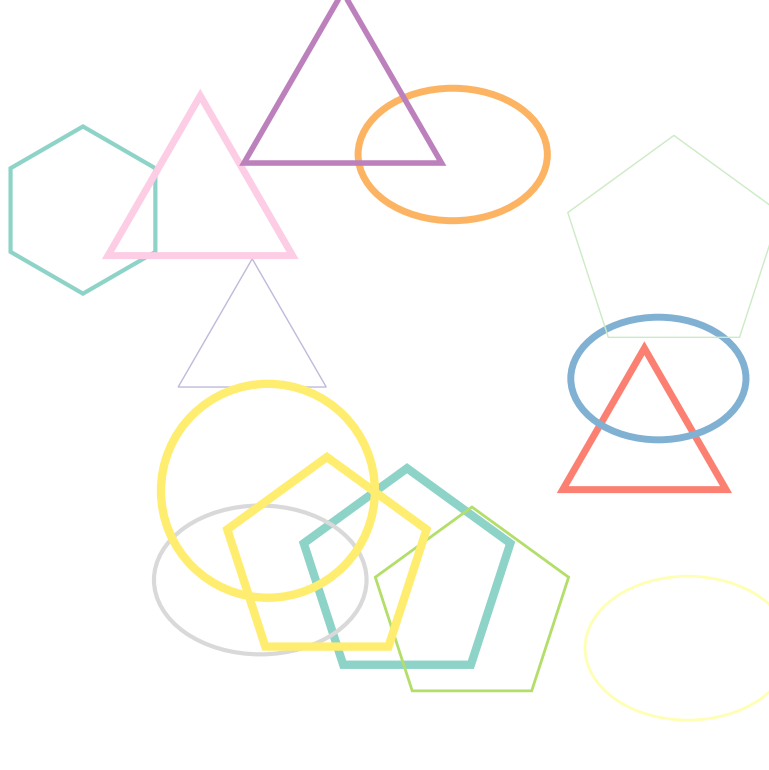[{"shape": "hexagon", "thickness": 1.5, "radius": 0.54, "center": [0.108, 0.727]}, {"shape": "pentagon", "thickness": 3, "radius": 0.71, "center": [0.529, 0.251]}, {"shape": "oval", "thickness": 1, "radius": 0.67, "center": [0.893, 0.158]}, {"shape": "triangle", "thickness": 0.5, "radius": 0.56, "center": [0.328, 0.553]}, {"shape": "triangle", "thickness": 2.5, "radius": 0.61, "center": [0.837, 0.425]}, {"shape": "oval", "thickness": 2.5, "radius": 0.57, "center": [0.855, 0.508]}, {"shape": "oval", "thickness": 2.5, "radius": 0.61, "center": [0.588, 0.799]}, {"shape": "pentagon", "thickness": 1, "radius": 0.66, "center": [0.613, 0.21]}, {"shape": "triangle", "thickness": 2.5, "radius": 0.69, "center": [0.26, 0.737]}, {"shape": "oval", "thickness": 1.5, "radius": 0.69, "center": [0.338, 0.247]}, {"shape": "triangle", "thickness": 2, "radius": 0.74, "center": [0.445, 0.862]}, {"shape": "pentagon", "thickness": 0.5, "radius": 0.72, "center": [0.875, 0.679]}, {"shape": "circle", "thickness": 3, "radius": 0.69, "center": [0.348, 0.363]}, {"shape": "pentagon", "thickness": 3, "radius": 0.68, "center": [0.425, 0.27]}]